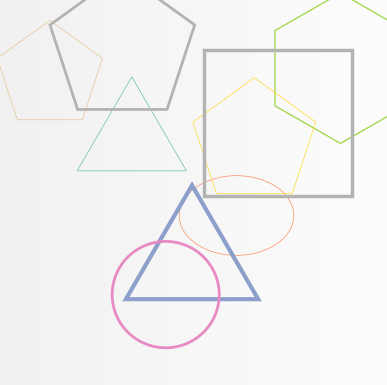[{"shape": "triangle", "thickness": 0.5, "radius": 0.81, "center": [0.34, 0.638]}, {"shape": "oval", "thickness": 0.5, "radius": 0.74, "center": [0.61, 0.44]}, {"shape": "triangle", "thickness": 3, "radius": 0.99, "center": [0.496, 0.321]}, {"shape": "circle", "thickness": 2, "radius": 0.69, "center": [0.428, 0.235]}, {"shape": "hexagon", "thickness": 1, "radius": 0.98, "center": [0.879, 0.823]}, {"shape": "pentagon", "thickness": 0.5, "radius": 0.83, "center": [0.656, 0.632]}, {"shape": "pentagon", "thickness": 0.5, "radius": 0.71, "center": [0.129, 0.804]}, {"shape": "square", "thickness": 2.5, "radius": 0.95, "center": [0.718, 0.681]}, {"shape": "pentagon", "thickness": 2, "radius": 0.98, "center": [0.316, 0.875]}]